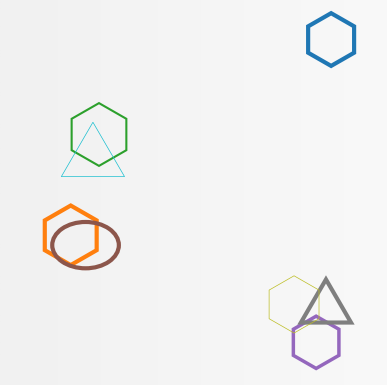[{"shape": "hexagon", "thickness": 3, "radius": 0.34, "center": [0.855, 0.897]}, {"shape": "hexagon", "thickness": 3, "radius": 0.39, "center": [0.183, 0.389]}, {"shape": "hexagon", "thickness": 1.5, "radius": 0.41, "center": [0.255, 0.651]}, {"shape": "hexagon", "thickness": 2.5, "radius": 0.34, "center": [0.816, 0.111]}, {"shape": "oval", "thickness": 3, "radius": 0.43, "center": [0.221, 0.363]}, {"shape": "triangle", "thickness": 3, "radius": 0.37, "center": [0.841, 0.2]}, {"shape": "hexagon", "thickness": 0.5, "radius": 0.37, "center": [0.759, 0.209]}, {"shape": "triangle", "thickness": 0.5, "radius": 0.47, "center": [0.24, 0.588]}]